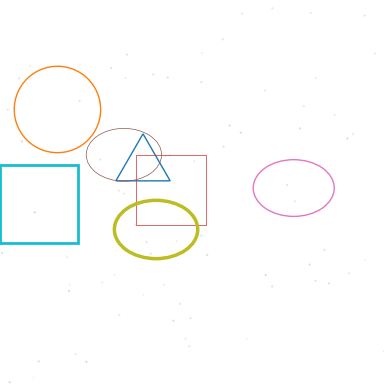[{"shape": "triangle", "thickness": 1, "radius": 0.41, "center": [0.371, 0.571]}, {"shape": "circle", "thickness": 1, "radius": 0.56, "center": [0.149, 0.716]}, {"shape": "square", "thickness": 0.5, "radius": 0.46, "center": [0.445, 0.507]}, {"shape": "oval", "thickness": 0.5, "radius": 0.49, "center": [0.322, 0.598]}, {"shape": "oval", "thickness": 1, "radius": 0.53, "center": [0.763, 0.512]}, {"shape": "oval", "thickness": 2.5, "radius": 0.54, "center": [0.405, 0.404]}, {"shape": "square", "thickness": 2, "radius": 0.51, "center": [0.101, 0.47]}]